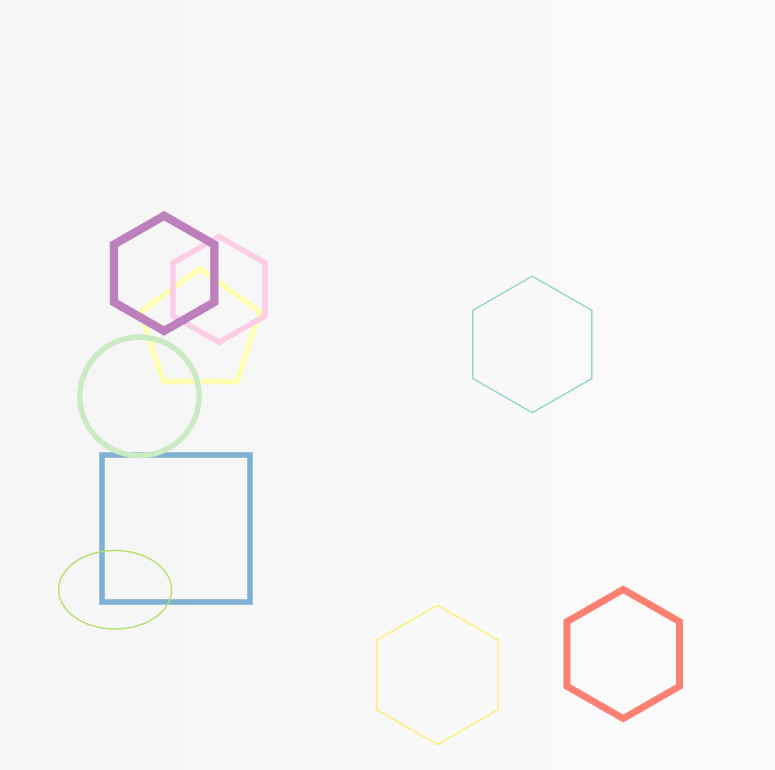[{"shape": "hexagon", "thickness": 0.5, "radius": 0.44, "center": [0.687, 0.553]}, {"shape": "pentagon", "thickness": 2, "radius": 0.4, "center": [0.258, 0.57]}, {"shape": "hexagon", "thickness": 2.5, "radius": 0.42, "center": [0.804, 0.151]}, {"shape": "square", "thickness": 2, "radius": 0.48, "center": [0.227, 0.314]}, {"shape": "oval", "thickness": 0.5, "radius": 0.36, "center": [0.149, 0.234]}, {"shape": "hexagon", "thickness": 2, "radius": 0.34, "center": [0.283, 0.624]}, {"shape": "hexagon", "thickness": 3, "radius": 0.37, "center": [0.212, 0.645]}, {"shape": "circle", "thickness": 2, "radius": 0.38, "center": [0.18, 0.485]}, {"shape": "hexagon", "thickness": 0.5, "radius": 0.45, "center": [0.564, 0.123]}]